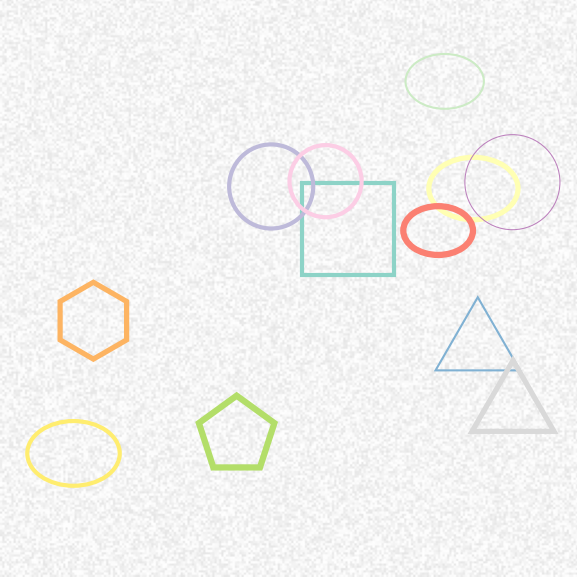[{"shape": "square", "thickness": 2, "radius": 0.4, "center": [0.602, 0.603]}, {"shape": "oval", "thickness": 2.5, "radius": 0.39, "center": [0.82, 0.673]}, {"shape": "circle", "thickness": 2, "radius": 0.36, "center": [0.47, 0.676]}, {"shape": "oval", "thickness": 3, "radius": 0.3, "center": [0.759, 0.6]}, {"shape": "triangle", "thickness": 1, "radius": 0.42, "center": [0.827, 0.4]}, {"shape": "hexagon", "thickness": 2.5, "radius": 0.33, "center": [0.162, 0.444]}, {"shape": "pentagon", "thickness": 3, "radius": 0.34, "center": [0.41, 0.245]}, {"shape": "circle", "thickness": 2, "radius": 0.31, "center": [0.564, 0.685]}, {"shape": "triangle", "thickness": 2.5, "radius": 0.41, "center": [0.888, 0.293]}, {"shape": "circle", "thickness": 0.5, "radius": 0.41, "center": [0.887, 0.684]}, {"shape": "oval", "thickness": 1, "radius": 0.34, "center": [0.77, 0.858]}, {"shape": "oval", "thickness": 2, "radius": 0.4, "center": [0.127, 0.214]}]